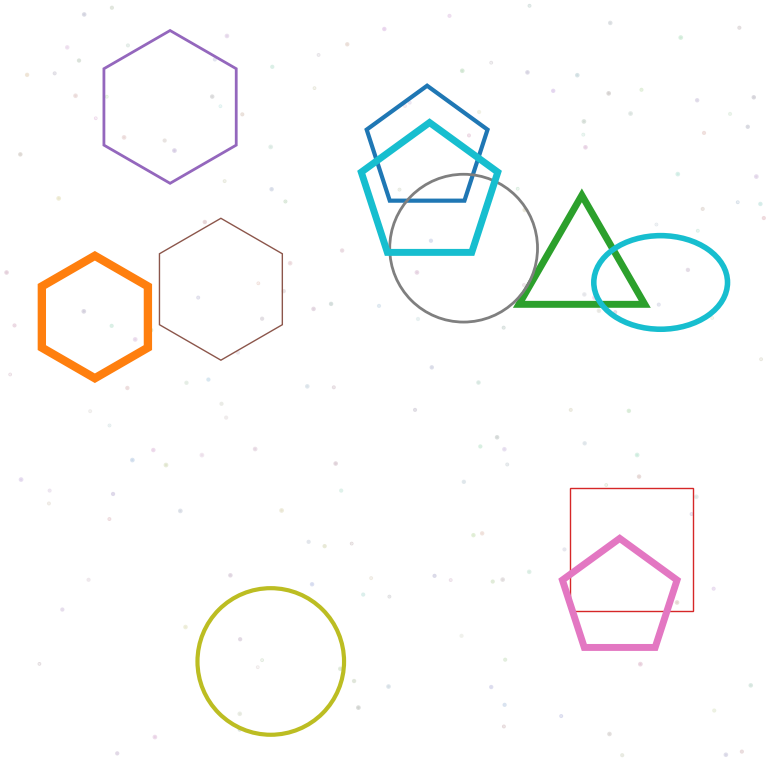[{"shape": "pentagon", "thickness": 1.5, "radius": 0.41, "center": [0.555, 0.806]}, {"shape": "hexagon", "thickness": 3, "radius": 0.4, "center": [0.123, 0.588]}, {"shape": "triangle", "thickness": 2.5, "radius": 0.47, "center": [0.756, 0.652]}, {"shape": "square", "thickness": 0.5, "radius": 0.4, "center": [0.82, 0.286]}, {"shape": "hexagon", "thickness": 1, "radius": 0.5, "center": [0.221, 0.861]}, {"shape": "hexagon", "thickness": 0.5, "radius": 0.46, "center": [0.287, 0.624]}, {"shape": "pentagon", "thickness": 2.5, "radius": 0.39, "center": [0.805, 0.222]}, {"shape": "circle", "thickness": 1, "radius": 0.48, "center": [0.602, 0.678]}, {"shape": "circle", "thickness": 1.5, "radius": 0.48, "center": [0.352, 0.141]}, {"shape": "pentagon", "thickness": 2.5, "radius": 0.47, "center": [0.558, 0.748]}, {"shape": "oval", "thickness": 2, "radius": 0.43, "center": [0.858, 0.633]}]